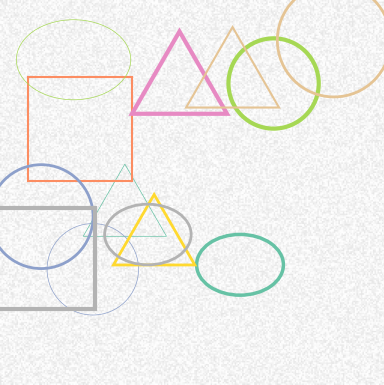[{"shape": "oval", "thickness": 2.5, "radius": 0.56, "center": [0.623, 0.312]}, {"shape": "triangle", "thickness": 0.5, "radius": 0.62, "center": [0.324, 0.449]}, {"shape": "square", "thickness": 1.5, "radius": 0.68, "center": [0.207, 0.666]}, {"shape": "circle", "thickness": 0.5, "radius": 0.59, "center": [0.241, 0.301]}, {"shape": "circle", "thickness": 2, "radius": 0.67, "center": [0.107, 0.437]}, {"shape": "triangle", "thickness": 3, "radius": 0.71, "center": [0.466, 0.776]}, {"shape": "oval", "thickness": 0.5, "radius": 0.74, "center": [0.191, 0.845]}, {"shape": "circle", "thickness": 3, "radius": 0.59, "center": [0.711, 0.783]}, {"shape": "triangle", "thickness": 2, "radius": 0.61, "center": [0.4, 0.373]}, {"shape": "triangle", "thickness": 1.5, "radius": 0.7, "center": [0.604, 0.79]}, {"shape": "circle", "thickness": 2, "radius": 0.74, "center": [0.868, 0.895]}, {"shape": "square", "thickness": 3, "radius": 0.66, "center": [0.116, 0.329]}, {"shape": "oval", "thickness": 2, "radius": 0.56, "center": [0.384, 0.391]}]